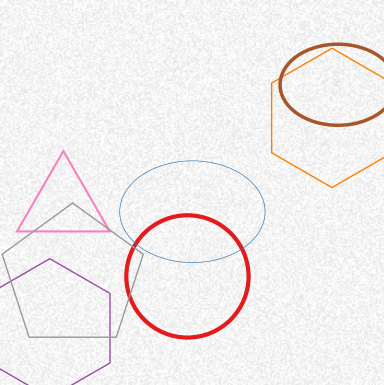[{"shape": "circle", "thickness": 3, "radius": 0.79, "center": [0.487, 0.282]}, {"shape": "oval", "thickness": 0.5, "radius": 0.94, "center": [0.5, 0.45]}, {"shape": "hexagon", "thickness": 1, "radius": 0.9, "center": [0.129, 0.148]}, {"shape": "hexagon", "thickness": 1, "radius": 0.9, "center": [0.862, 0.694]}, {"shape": "oval", "thickness": 2.5, "radius": 0.75, "center": [0.878, 0.78]}, {"shape": "triangle", "thickness": 1.5, "radius": 0.7, "center": [0.165, 0.468]}, {"shape": "pentagon", "thickness": 1, "radius": 0.96, "center": [0.189, 0.28]}]